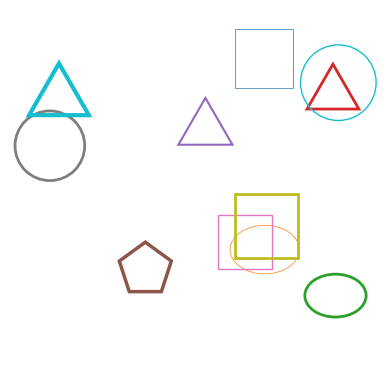[{"shape": "square", "thickness": 0.5, "radius": 0.38, "center": [0.685, 0.848]}, {"shape": "oval", "thickness": 0.5, "radius": 0.45, "center": [0.688, 0.352]}, {"shape": "oval", "thickness": 2, "radius": 0.4, "center": [0.871, 0.232]}, {"shape": "triangle", "thickness": 2, "radius": 0.39, "center": [0.865, 0.756]}, {"shape": "triangle", "thickness": 1.5, "radius": 0.41, "center": [0.534, 0.665]}, {"shape": "pentagon", "thickness": 2.5, "radius": 0.36, "center": [0.377, 0.3]}, {"shape": "square", "thickness": 1, "radius": 0.35, "center": [0.637, 0.372]}, {"shape": "circle", "thickness": 2, "radius": 0.45, "center": [0.129, 0.621]}, {"shape": "square", "thickness": 2, "radius": 0.41, "center": [0.692, 0.412]}, {"shape": "circle", "thickness": 1, "radius": 0.49, "center": [0.879, 0.785]}, {"shape": "triangle", "thickness": 3, "radius": 0.45, "center": [0.153, 0.746]}]